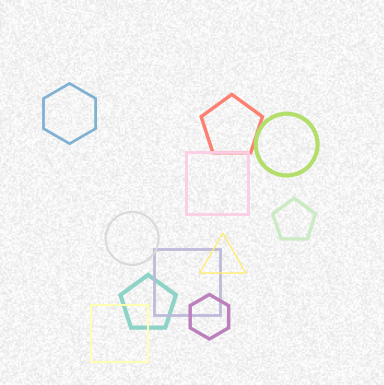[{"shape": "pentagon", "thickness": 3, "radius": 0.38, "center": [0.385, 0.21]}, {"shape": "square", "thickness": 1.5, "radius": 0.37, "center": [0.31, 0.134]}, {"shape": "square", "thickness": 2, "radius": 0.43, "center": [0.486, 0.267]}, {"shape": "pentagon", "thickness": 2.5, "radius": 0.42, "center": [0.602, 0.671]}, {"shape": "hexagon", "thickness": 2, "radius": 0.39, "center": [0.181, 0.705]}, {"shape": "circle", "thickness": 3, "radius": 0.4, "center": [0.745, 0.624]}, {"shape": "square", "thickness": 2, "radius": 0.4, "center": [0.565, 0.525]}, {"shape": "circle", "thickness": 1.5, "radius": 0.34, "center": [0.343, 0.381]}, {"shape": "hexagon", "thickness": 2.5, "radius": 0.29, "center": [0.544, 0.177]}, {"shape": "pentagon", "thickness": 2.5, "radius": 0.29, "center": [0.764, 0.427]}, {"shape": "triangle", "thickness": 1, "radius": 0.35, "center": [0.579, 0.325]}]